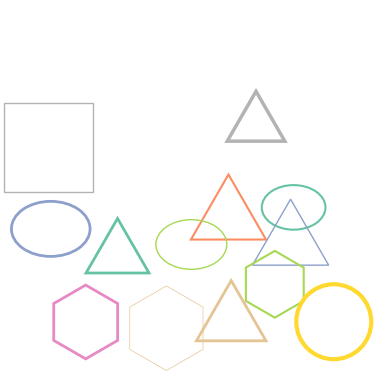[{"shape": "oval", "thickness": 1.5, "radius": 0.41, "center": [0.763, 0.461]}, {"shape": "triangle", "thickness": 2, "radius": 0.47, "center": [0.305, 0.338]}, {"shape": "triangle", "thickness": 1.5, "radius": 0.56, "center": [0.593, 0.434]}, {"shape": "triangle", "thickness": 1, "radius": 0.57, "center": [0.755, 0.368]}, {"shape": "oval", "thickness": 2, "radius": 0.51, "center": [0.132, 0.406]}, {"shape": "hexagon", "thickness": 2, "radius": 0.48, "center": [0.223, 0.164]}, {"shape": "hexagon", "thickness": 1.5, "radius": 0.43, "center": [0.714, 0.262]}, {"shape": "oval", "thickness": 1, "radius": 0.46, "center": [0.497, 0.365]}, {"shape": "circle", "thickness": 3, "radius": 0.49, "center": [0.867, 0.164]}, {"shape": "hexagon", "thickness": 0.5, "radius": 0.55, "center": [0.432, 0.147]}, {"shape": "triangle", "thickness": 2, "radius": 0.52, "center": [0.601, 0.167]}, {"shape": "square", "thickness": 1, "radius": 0.57, "center": [0.126, 0.617]}, {"shape": "triangle", "thickness": 2.5, "radius": 0.43, "center": [0.665, 0.676]}]